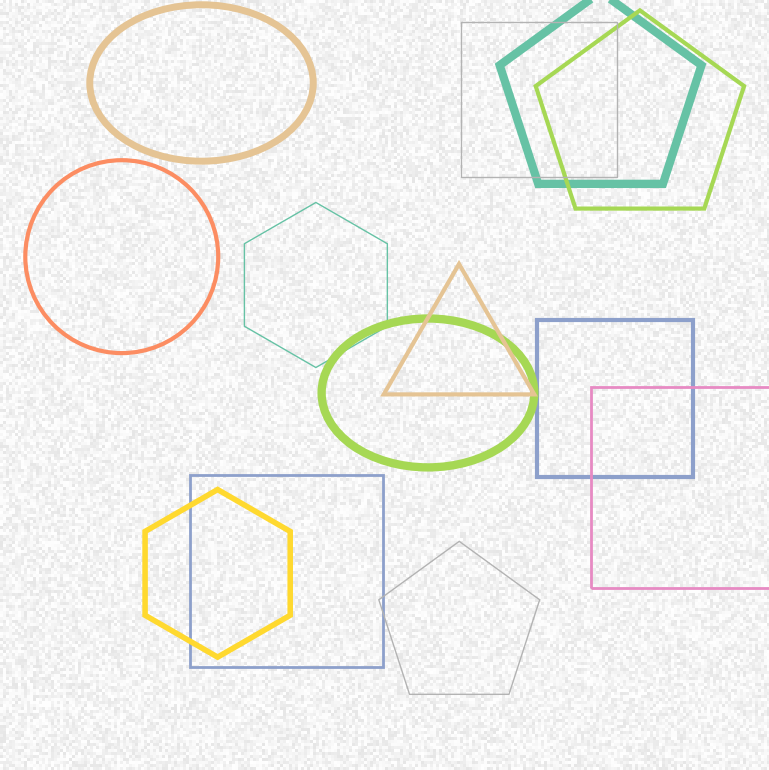[{"shape": "hexagon", "thickness": 0.5, "radius": 0.54, "center": [0.41, 0.63]}, {"shape": "pentagon", "thickness": 3, "radius": 0.69, "center": [0.78, 0.873]}, {"shape": "circle", "thickness": 1.5, "radius": 0.63, "center": [0.158, 0.667]}, {"shape": "square", "thickness": 1.5, "radius": 0.51, "center": [0.799, 0.482]}, {"shape": "square", "thickness": 1, "radius": 0.63, "center": [0.372, 0.258]}, {"shape": "square", "thickness": 1, "radius": 0.65, "center": [0.898, 0.367]}, {"shape": "pentagon", "thickness": 1.5, "radius": 0.71, "center": [0.831, 0.844]}, {"shape": "oval", "thickness": 3, "radius": 0.69, "center": [0.556, 0.49]}, {"shape": "hexagon", "thickness": 2, "radius": 0.54, "center": [0.283, 0.255]}, {"shape": "oval", "thickness": 2.5, "radius": 0.73, "center": [0.262, 0.892]}, {"shape": "triangle", "thickness": 1.5, "radius": 0.56, "center": [0.596, 0.544]}, {"shape": "square", "thickness": 0.5, "radius": 0.5, "center": [0.7, 0.871]}, {"shape": "pentagon", "thickness": 0.5, "radius": 0.55, "center": [0.596, 0.187]}]